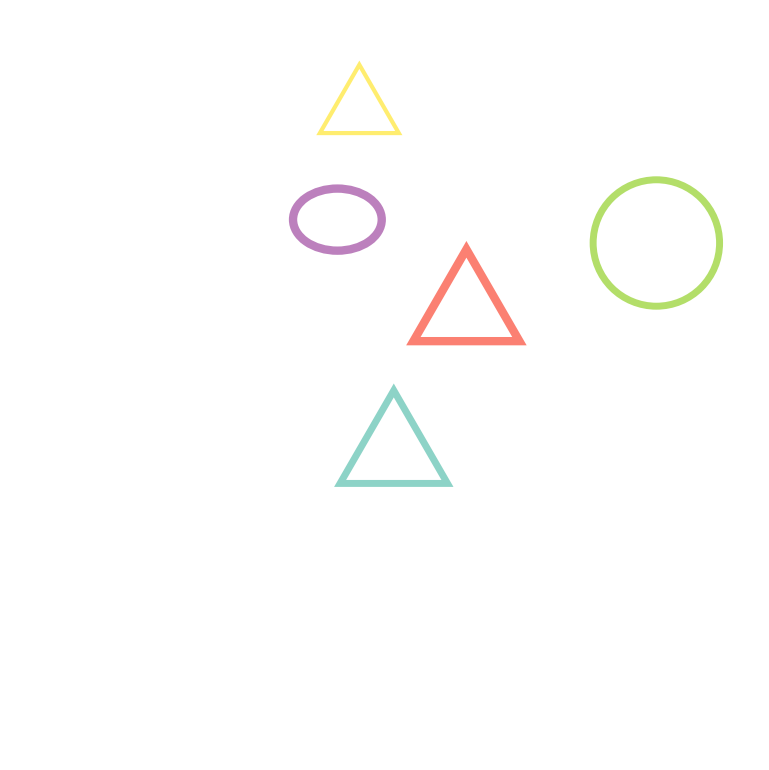[{"shape": "triangle", "thickness": 2.5, "radius": 0.4, "center": [0.511, 0.412]}, {"shape": "triangle", "thickness": 3, "radius": 0.4, "center": [0.606, 0.597]}, {"shape": "circle", "thickness": 2.5, "radius": 0.41, "center": [0.852, 0.684]}, {"shape": "oval", "thickness": 3, "radius": 0.29, "center": [0.438, 0.715]}, {"shape": "triangle", "thickness": 1.5, "radius": 0.3, "center": [0.467, 0.857]}]